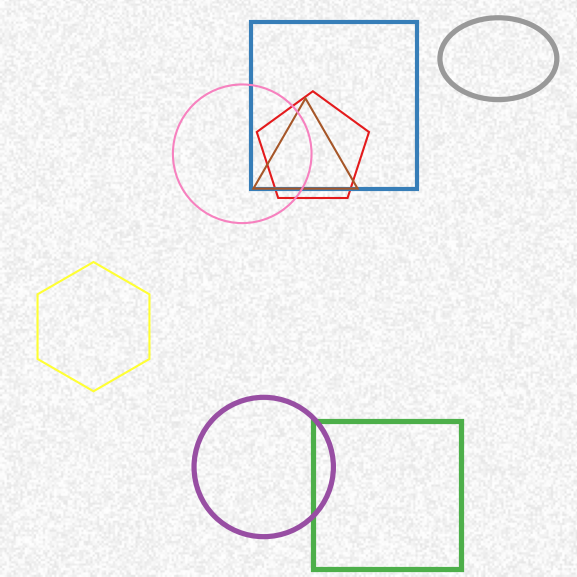[{"shape": "pentagon", "thickness": 1, "radius": 0.51, "center": [0.542, 0.739]}, {"shape": "square", "thickness": 2, "radius": 0.72, "center": [0.578, 0.816]}, {"shape": "square", "thickness": 2.5, "radius": 0.64, "center": [0.671, 0.142]}, {"shape": "circle", "thickness": 2.5, "radius": 0.6, "center": [0.457, 0.19]}, {"shape": "hexagon", "thickness": 1, "radius": 0.56, "center": [0.162, 0.434]}, {"shape": "triangle", "thickness": 1, "radius": 0.52, "center": [0.529, 0.725]}, {"shape": "circle", "thickness": 1, "radius": 0.6, "center": [0.419, 0.733]}, {"shape": "oval", "thickness": 2.5, "radius": 0.51, "center": [0.863, 0.898]}]